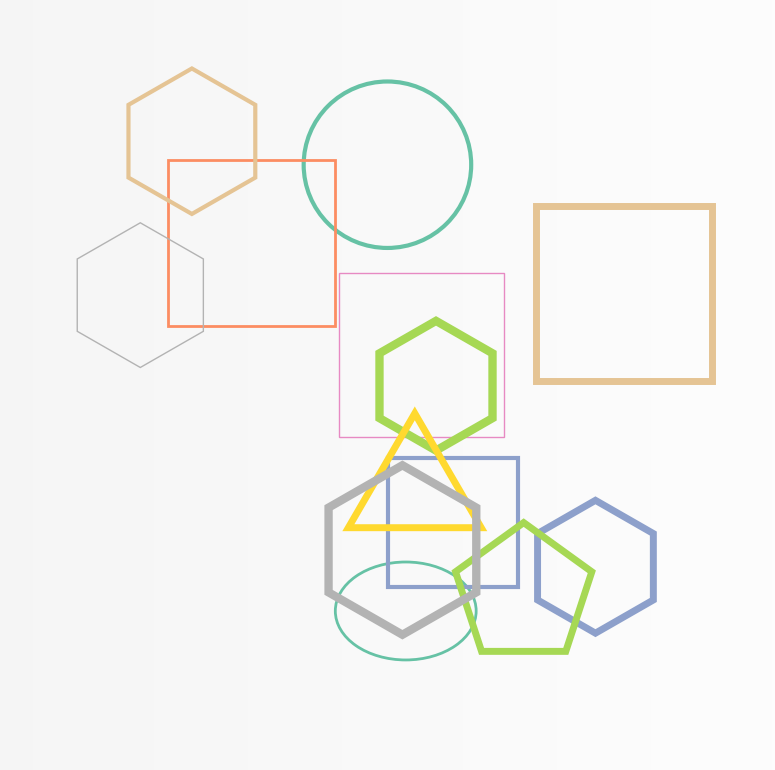[{"shape": "oval", "thickness": 1, "radius": 0.45, "center": [0.524, 0.207]}, {"shape": "circle", "thickness": 1.5, "radius": 0.54, "center": [0.5, 0.786]}, {"shape": "square", "thickness": 1, "radius": 0.54, "center": [0.324, 0.684]}, {"shape": "square", "thickness": 1.5, "radius": 0.42, "center": [0.585, 0.321]}, {"shape": "hexagon", "thickness": 2.5, "radius": 0.43, "center": [0.768, 0.264]}, {"shape": "square", "thickness": 0.5, "radius": 0.53, "center": [0.544, 0.539]}, {"shape": "pentagon", "thickness": 2.5, "radius": 0.46, "center": [0.676, 0.229]}, {"shape": "hexagon", "thickness": 3, "radius": 0.42, "center": [0.563, 0.499]}, {"shape": "triangle", "thickness": 2.5, "radius": 0.49, "center": [0.535, 0.364]}, {"shape": "square", "thickness": 2.5, "radius": 0.57, "center": [0.805, 0.619]}, {"shape": "hexagon", "thickness": 1.5, "radius": 0.47, "center": [0.248, 0.817]}, {"shape": "hexagon", "thickness": 0.5, "radius": 0.47, "center": [0.181, 0.617]}, {"shape": "hexagon", "thickness": 3, "radius": 0.55, "center": [0.519, 0.286]}]